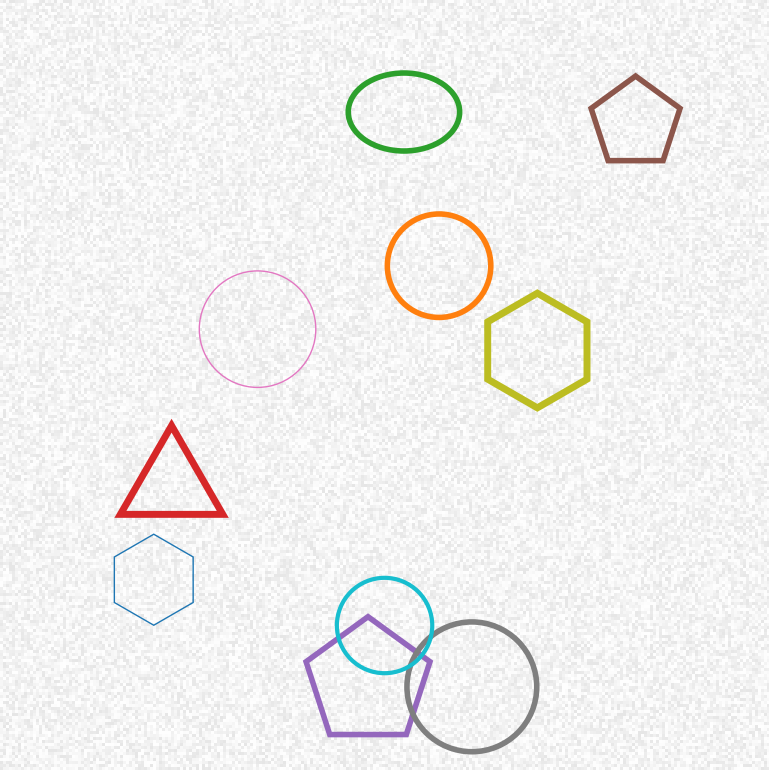[{"shape": "hexagon", "thickness": 0.5, "radius": 0.3, "center": [0.2, 0.247]}, {"shape": "circle", "thickness": 2, "radius": 0.34, "center": [0.57, 0.655]}, {"shape": "oval", "thickness": 2, "radius": 0.36, "center": [0.525, 0.855]}, {"shape": "triangle", "thickness": 2.5, "radius": 0.38, "center": [0.223, 0.37]}, {"shape": "pentagon", "thickness": 2, "radius": 0.42, "center": [0.478, 0.114]}, {"shape": "pentagon", "thickness": 2, "radius": 0.3, "center": [0.825, 0.84]}, {"shape": "circle", "thickness": 0.5, "radius": 0.38, "center": [0.334, 0.573]}, {"shape": "circle", "thickness": 2, "radius": 0.42, "center": [0.613, 0.108]}, {"shape": "hexagon", "thickness": 2.5, "radius": 0.37, "center": [0.698, 0.545]}, {"shape": "circle", "thickness": 1.5, "radius": 0.31, "center": [0.499, 0.188]}]